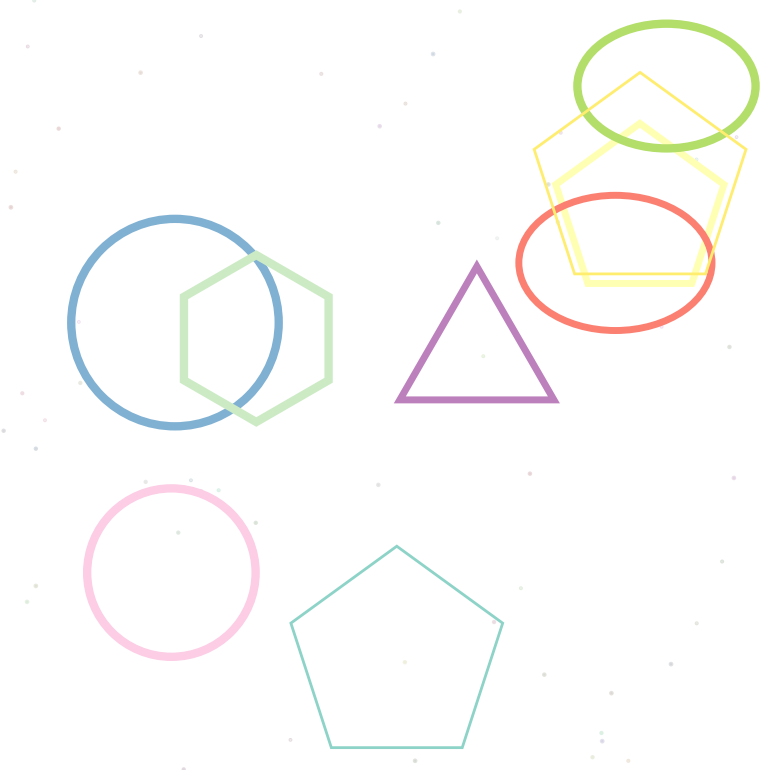[{"shape": "pentagon", "thickness": 1, "radius": 0.72, "center": [0.515, 0.146]}, {"shape": "pentagon", "thickness": 2.5, "radius": 0.57, "center": [0.831, 0.725]}, {"shape": "oval", "thickness": 2.5, "radius": 0.63, "center": [0.799, 0.659]}, {"shape": "circle", "thickness": 3, "radius": 0.67, "center": [0.227, 0.581]}, {"shape": "oval", "thickness": 3, "radius": 0.58, "center": [0.866, 0.888]}, {"shape": "circle", "thickness": 3, "radius": 0.55, "center": [0.223, 0.256]}, {"shape": "triangle", "thickness": 2.5, "radius": 0.58, "center": [0.619, 0.538]}, {"shape": "hexagon", "thickness": 3, "radius": 0.54, "center": [0.333, 0.56]}, {"shape": "pentagon", "thickness": 1, "radius": 0.72, "center": [0.831, 0.761]}]